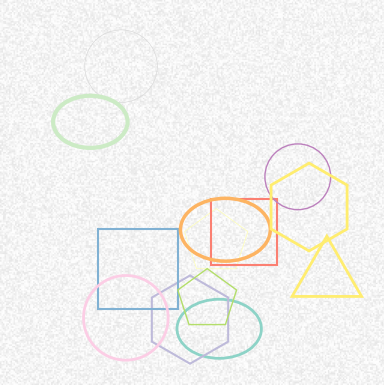[{"shape": "oval", "thickness": 2, "radius": 0.55, "center": [0.569, 0.146]}, {"shape": "pentagon", "thickness": 0.5, "radius": 0.43, "center": [0.561, 0.372]}, {"shape": "hexagon", "thickness": 1.5, "radius": 0.57, "center": [0.494, 0.17]}, {"shape": "square", "thickness": 1.5, "radius": 0.43, "center": [0.634, 0.397]}, {"shape": "square", "thickness": 1.5, "radius": 0.52, "center": [0.357, 0.302]}, {"shape": "oval", "thickness": 2.5, "radius": 0.58, "center": [0.585, 0.403]}, {"shape": "pentagon", "thickness": 1, "radius": 0.4, "center": [0.538, 0.222]}, {"shape": "circle", "thickness": 2, "radius": 0.55, "center": [0.327, 0.174]}, {"shape": "circle", "thickness": 0.5, "radius": 0.47, "center": [0.314, 0.828]}, {"shape": "circle", "thickness": 1, "radius": 0.43, "center": [0.773, 0.541]}, {"shape": "oval", "thickness": 3, "radius": 0.48, "center": [0.235, 0.684]}, {"shape": "triangle", "thickness": 2, "radius": 0.52, "center": [0.849, 0.282]}, {"shape": "hexagon", "thickness": 2, "radius": 0.57, "center": [0.803, 0.462]}]